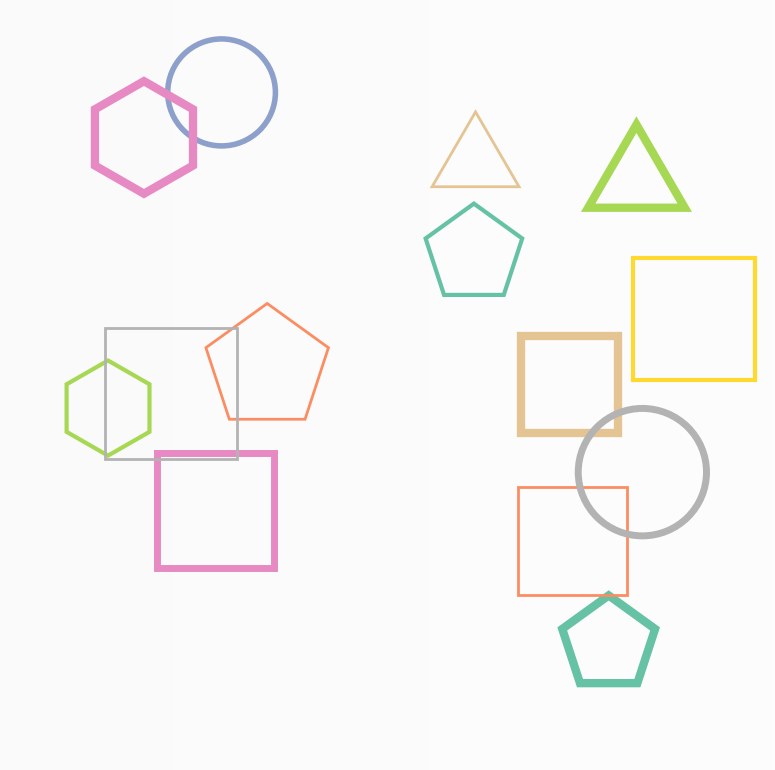[{"shape": "pentagon", "thickness": 3, "radius": 0.31, "center": [0.785, 0.164]}, {"shape": "pentagon", "thickness": 1.5, "radius": 0.33, "center": [0.611, 0.67]}, {"shape": "square", "thickness": 1, "radius": 0.35, "center": [0.738, 0.297]}, {"shape": "pentagon", "thickness": 1, "radius": 0.42, "center": [0.345, 0.523]}, {"shape": "circle", "thickness": 2, "radius": 0.35, "center": [0.286, 0.88]}, {"shape": "hexagon", "thickness": 3, "radius": 0.37, "center": [0.186, 0.822]}, {"shape": "square", "thickness": 2.5, "radius": 0.37, "center": [0.278, 0.337]}, {"shape": "hexagon", "thickness": 1.5, "radius": 0.31, "center": [0.139, 0.47]}, {"shape": "triangle", "thickness": 3, "radius": 0.36, "center": [0.821, 0.766]}, {"shape": "square", "thickness": 1.5, "radius": 0.39, "center": [0.895, 0.586]}, {"shape": "square", "thickness": 3, "radius": 0.31, "center": [0.735, 0.501]}, {"shape": "triangle", "thickness": 1, "radius": 0.32, "center": [0.614, 0.79]}, {"shape": "circle", "thickness": 2.5, "radius": 0.41, "center": [0.829, 0.387]}, {"shape": "square", "thickness": 1, "radius": 0.42, "center": [0.22, 0.489]}]